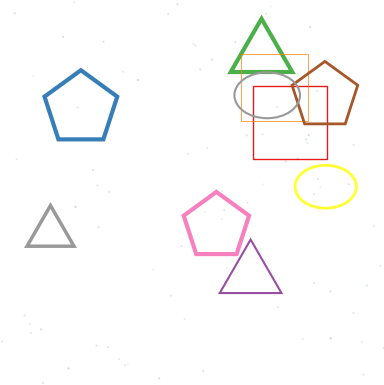[{"shape": "square", "thickness": 1, "radius": 0.48, "center": [0.753, 0.682]}, {"shape": "pentagon", "thickness": 3, "radius": 0.5, "center": [0.21, 0.718]}, {"shape": "triangle", "thickness": 3, "radius": 0.46, "center": [0.679, 0.859]}, {"shape": "triangle", "thickness": 1.5, "radius": 0.46, "center": [0.651, 0.285]}, {"shape": "square", "thickness": 0.5, "radius": 0.44, "center": [0.713, 0.774]}, {"shape": "oval", "thickness": 2, "radius": 0.4, "center": [0.846, 0.515]}, {"shape": "pentagon", "thickness": 2, "radius": 0.45, "center": [0.844, 0.751]}, {"shape": "pentagon", "thickness": 3, "radius": 0.45, "center": [0.562, 0.412]}, {"shape": "triangle", "thickness": 2.5, "radius": 0.35, "center": [0.131, 0.396]}, {"shape": "oval", "thickness": 1.5, "radius": 0.43, "center": [0.694, 0.753]}]